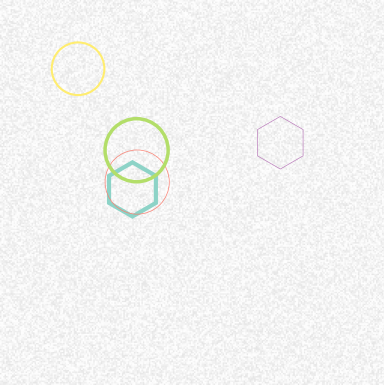[{"shape": "hexagon", "thickness": 3, "radius": 0.35, "center": [0.344, 0.508]}, {"shape": "circle", "thickness": 0.5, "radius": 0.42, "center": [0.356, 0.527]}, {"shape": "circle", "thickness": 2.5, "radius": 0.41, "center": [0.355, 0.61]}, {"shape": "hexagon", "thickness": 0.5, "radius": 0.34, "center": [0.728, 0.629]}, {"shape": "circle", "thickness": 1.5, "radius": 0.34, "center": [0.203, 0.821]}]